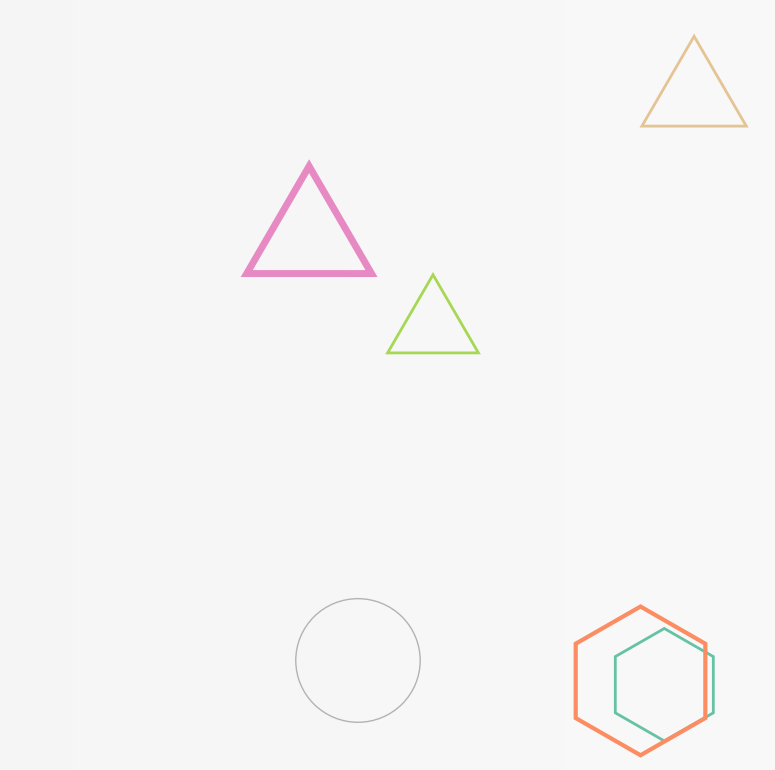[{"shape": "hexagon", "thickness": 1, "radius": 0.37, "center": [0.857, 0.111]}, {"shape": "hexagon", "thickness": 1.5, "radius": 0.48, "center": [0.826, 0.116]}, {"shape": "triangle", "thickness": 2.5, "radius": 0.46, "center": [0.399, 0.691]}, {"shape": "triangle", "thickness": 1, "radius": 0.34, "center": [0.559, 0.576]}, {"shape": "triangle", "thickness": 1, "radius": 0.39, "center": [0.896, 0.875]}, {"shape": "circle", "thickness": 0.5, "radius": 0.4, "center": [0.462, 0.142]}]